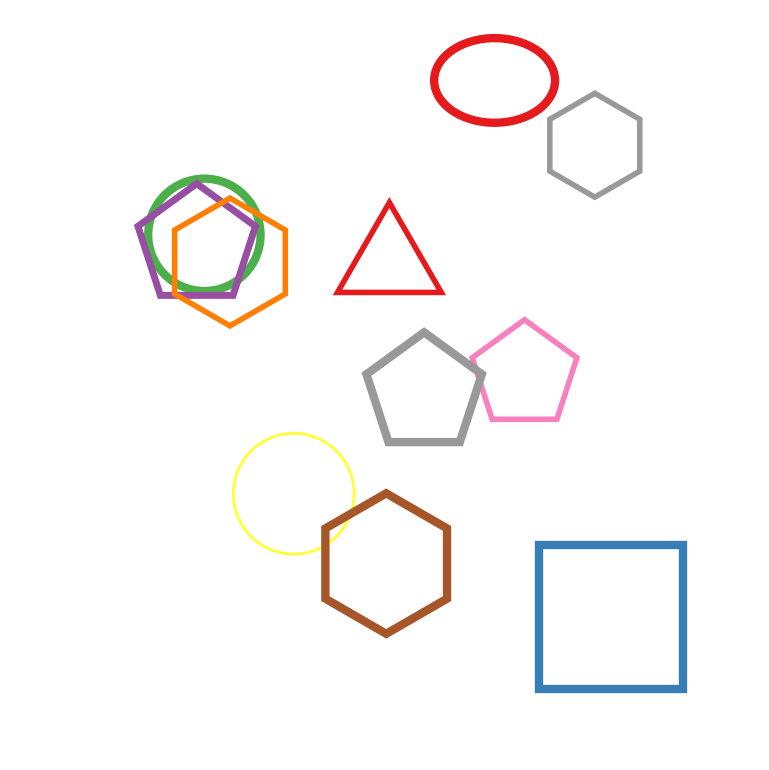[{"shape": "triangle", "thickness": 2, "radius": 0.39, "center": [0.506, 0.659]}, {"shape": "oval", "thickness": 3, "radius": 0.39, "center": [0.642, 0.896]}, {"shape": "square", "thickness": 3, "radius": 0.47, "center": [0.793, 0.199]}, {"shape": "circle", "thickness": 3, "radius": 0.36, "center": [0.265, 0.695]}, {"shape": "pentagon", "thickness": 2.5, "radius": 0.4, "center": [0.255, 0.681]}, {"shape": "hexagon", "thickness": 2, "radius": 0.41, "center": [0.299, 0.66]}, {"shape": "circle", "thickness": 1, "radius": 0.39, "center": [0.381, 0.359]}, {"shape": "hexagon", "thickness": 3, "radius": 0.46, "center": [0.502, 0.268]}, {"shape": "pentagon", "thickness": 2, "radius": 0.36, "center": [0.681, 0.513]}, {"shape": "hexagon", "thickness": 2, "radius": 0.34, "center": [0.772, 0.811]}, {"shape": "pentagon", "thickness": 3, "radius": 0.39, "center": [0.551, 0.49]}]